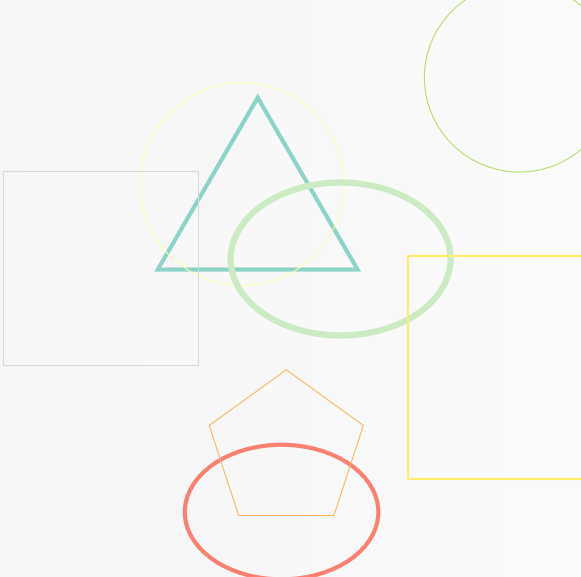[{"shape": "triangle", "thickness": 2, "radius": 0.99, "center": [0.443, 0.632]}, {"shape": "circle", "thickness": 0.5, "radius": 0.88, "center": [0.416, 0.68]}, {"shape": "oval", "thickness": 2, "radius": 0.83, "center": [0.484, 0.112]}, {"shape": "pentagon", "thickness": 0.5, "radius": 0.7, "center": [0.493, 0.219]}, {"shape": "circle", "thickness": 0.5, "radius": 0.82, "center": [0.894, 0.865]}, {"shape": "square", "thickness": 0.5, "radius": 0.84, "center": [0.173, 0.534]}, {"shape": "oval", "thickness": 3, "radius": 0.95, "center": [0.586, 0.551]}, {"shape": "square", "thickness": 1, "radius": 0.97, "center": [0.894, 0.363]}]